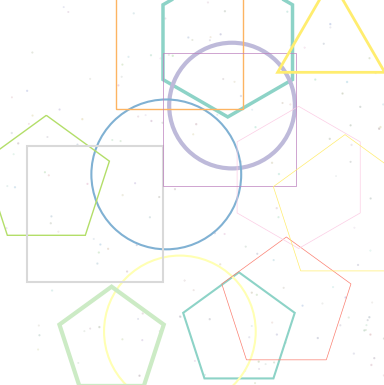[{"shape": "pentagon", "thickness": 1.5, "radius": 0.76, "center": [0.621, 0.14]}, {"shape": "hexagon", "thickness": 2.5, "radius": 0.97, "center": [0.592, 0.89]}, {"shape": "circle", "thickness": 1.5, "radius": 0.98, "center": [0.467, 0.139]}, {"shape": "circle", "thickness": 3, "radius": 0.82, "center": [0.603, 0.726]}, {"shape": "pentagon", "thickness": 0.5, "radius": 0.88, "center": [0.744, 0.208]}, {"shape": "circle", "thickness": 1.5, "radius": 0.97, "center": [0.432, 0.547]}, {"shape": "square", "thickness": 1, "radius": 0.83, "center": [0.467, 0.881]}, {"shape": "pentagon", "thickness": 1, "radius": 0.86, "center": [0.12, 0.528]}, {"shape": "hexagon", "thickness": 0.5, "radius": 0.92, "center": [0.776, 0.539]}, {"shape": "square", "thickness": 1.5, "radius": 0.88, "center": [0.246, 0.444]}, {"shape": "square", "thickness": 0.5, "radius": 0.87, "center": [0.596, 0.689]}, {"shape": "pentagon", "thickness": 3, "radius": 0.71, "center": [0.29, 0.113]}, {"shape": "pentagon", "thickness": 0.5, "radius": 0.98, "center": [0.896, 0.455]}, {"shape": "triangle", "thickness": 2, "radius": 0.8, "center": [0.86, 0.892]}]